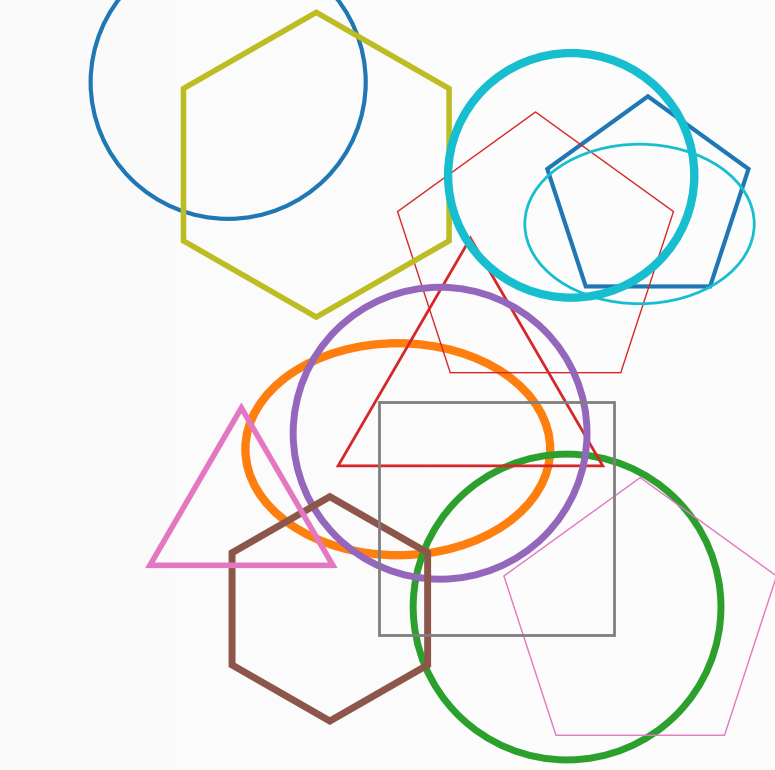[{"shape": "circle", "thickness": 1.5, "radius": 0.89, "center": [0.294, 0.893]}, {"shape": "pentagon", "thickness": 1.5, "radius": 0.68, "center": [0.836, 0.738]}, {"shape": "oval", "thickness": 3, "radius": 0.98, "center": [0.513, 0.417]}, {"shape": "circle", "thickness": 2.5, "radius": 0.99, "center": [0.732, 0.212]}, {"shape": "triangle", "thickness": 1, "radius": 0.99, "center": [0.607, 0.494]}, {"shape": "pentagon", "thickness": 0.5, "radius": 0.94, "center": [0.691, 0.667]}, {"shape": "circle", "thickness": 2.5, "radius": 0.95, "center": [0.568, 0.437]}, {"shape": "hexagon", "thickness": 2.5, "radius": 0.73, "center": [0.426, 0.209]}, {"shape": "triangle", "thickness": 2, "radius": 0.68, "center": [0.311, 0.334]}, {"shape": "pentagon", "thickness": 0.5, "radius": 0.92, "center": [0.826, 0.195]}, {"shape": "square", "thickness": 1, "radius": 0.76, "center": [0.64, 0.327]}, {"shape": "hexagon", "thickness": 2, "radius": 0.99, "center": [0.408, 0.786]}, {"shape": "oval", "thickness": 1, "radius": 0.74, "center": [0.825, 0.709]}, {"shape": "circle", "thickness": 3, "radius": 0.79, "center": [0.737, 0.772]}]